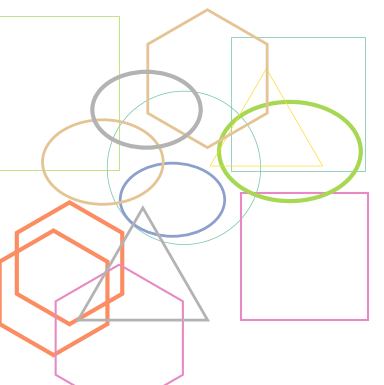[{"shape": "square", "thickness": 0.5, "radius": 0.87, "center": [0.774, 0.73]}, {"shape": "circle", "thickness": 0.5, "radius": 1.0, "center": [0.478, 0.564]}, {"shape": "hexagon", "thickness": 3, "radius": 0.81, "center": [0.139, 0.239]}, {"shape": "hexagon", "thickness": 3, "radius": 0.79, "center": [0.181, 0.316]}, {"shape": "oval", "thickness": 2, "radius": 0.68, "center": [0.448, 0.481]}, {"shape": "square", "thickness": 1.5, "radius": 0.82, "center": [0.791, 0.334]}, {"shape": "hexagon", "thickness": 1.5, "radius": 0.95, "center": [0.31, 0.122]}, {"shape": "oval", "thickness": 3, "radius": 0.92, "center": [0.753, 0.607]}, {"shape": "square", "thickness": 0.5, "radius": 1.0, "center": [0.109, 0.758]}, {"shape": "triangle", "thickness": 0.5, "radius": 0.84, "center": [0.692, 0.653]}, {"shape": "oval", "thickness": 2, "radius": 0.78, "center": [0.267, 0.579]}, {"shape": "hexagon", "thickness": 2, "radius": 0.9, "center": [0.539, 0.796]}, {"shape": "oval", "thickness": 3, "radius": 0.7, "center": [0.381, 0.715]}, {"shape": "triangle", "thickness": 2, "radius": 0.97, "center": [0.371, 0.266]}]